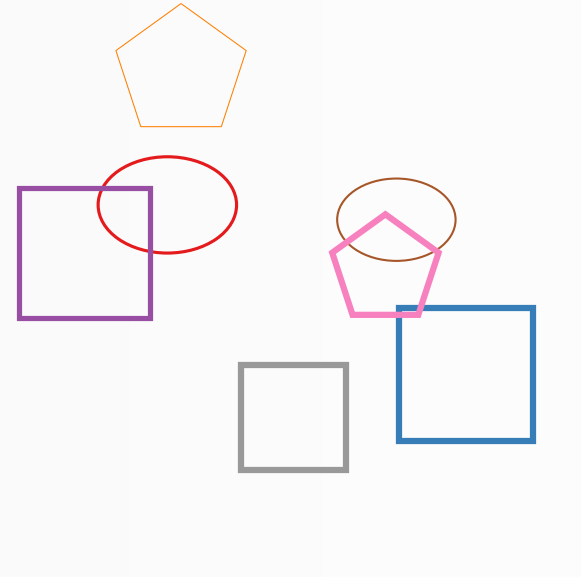[{"shape": "oval", "thickness": 1.5, "radius": 0.6, "center": [0.288, 0.644]}, {"shape": "square", "thickness": 3, "radius": 0.58, "center": [0.801, 0.35]}, {"shape": "square", "thickness": 2.5, "radius": 0.56, "center": [0.145, 0.561]}, {"shape": "pentagon", "thickness": 0.5, "radius": 0.59, "center": [0.311, 0.875]}, {"shape": "oval", "thickness": 1, "radius": 0.51, "center": [0.682, 0.619]}, {"shape": "pentagon", "thickness": 3, "radius": 0.48, "center": [0.663, 0.532]}, {"shape": "square", "thickness": 3, "radius": 0.45, "center": [0.506, 0.276]}]